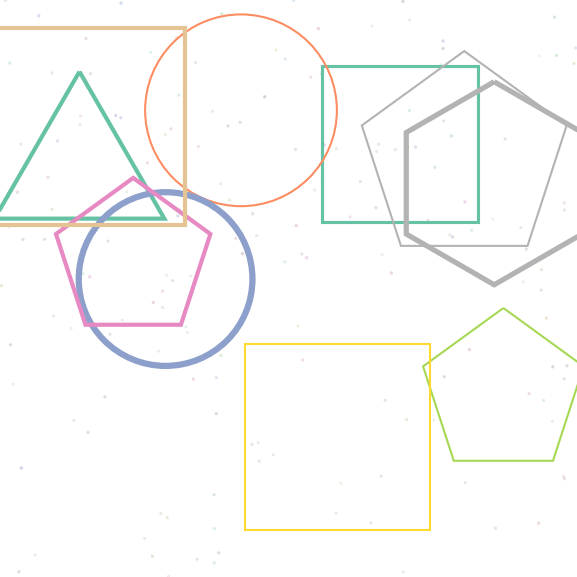[{"shape": "square", "thickness": 1.5, "radius": 0.67, "center": [0.693, 0.75]}, {"shape": "triangle", "thickness": 2, "radius": 0.85, "center": [0.138, 0.705]}, {"shape": "circle", "thickness": 1, "radius": 0.83, "center": [0.417, 0.808]}, {"shape": "circle", "thickness": 3, "radius": 0.75, "center": [0.287, 0.516]}, {"shape": "pentagon", "thickness": 2, "radius": 0.7, "center": [0.231, 0.551]}, {"shape": "pentagon", "thickness": 1, "radius": 0.73, "center": [0.872, 0.32]}, {"shape": "square", "thickness": 1, "radius": 0.8, "center": [0.585, 0.242]}, {"shape": "square", "thickness": 2, "radius": 0.85, "center": [0.15, 0.78]}, {"shape": "pentagon", "thickness": 1, "radius": 0.93, "center": [0.804, 0.724]}, {"shape": "hexagon", "thickness": 2.5, "radius": 0.88, "center": [0.856, 0.682]}]